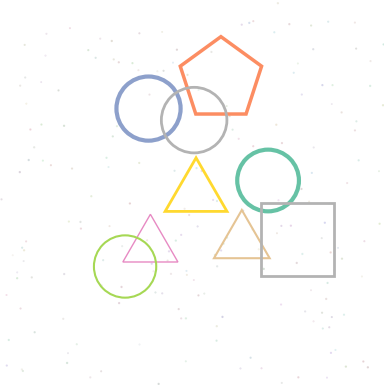[{"shape": "circle", "thickness": 3, "radius": 0.4, "center": [0.696, 0.531]}, {"shape": "pentagon", "thickness": 2.5, "radius": 0.56, "center": [0.574, 0.794]}, {"shape": "circle", "thickness": 3, "radius": 0.42, "center": [0.386, 0.718]}, {"shape": "triangle", "thickness": 1, "radius": 0.41, "center": [0.391, 0.361]}, {"shape": "circle", "thickness": 1.5, "radius": 0.4, "center": [0.325, 0.308]}, {"shape": "triangle", "thickness": 2, "radius": 0.46, "center": [0.509, 0.497]}, {"shape": "triangle", "thickness": 1.5, "radius": 0.42, "center": [0.628, 0.371]}, {"shape": "circle", "thickness": 2, "radius": 0.43, "center": [0.504, 0.688]}, {"shape": "square", "thickness": 2, "radius": 0.47, "center": [0.772, 0.377]}]